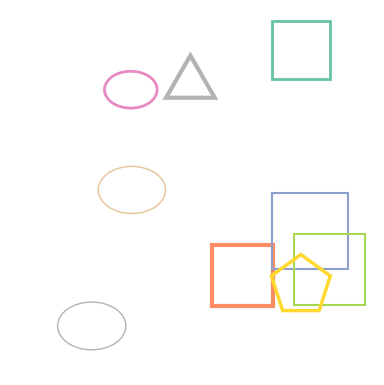[{"shape": "square", "thickness": 2, "radius": 0.38, "center": [0.781, 0.871]}, {"shape": "square", "thickness": 3, "radius": 0.39, "center": [0.63, 0.284]}, {"shape": "square", "thickness": 1.5, "radius": 0.49, "center": [0.806, 0.399]}, {"shape": "oval", "thickness": 2, "radius": 0.34, "center": [0.34, 0.767]}, {"shape": "square", "thickness": 1.5, "radius": 0.46, "center": [0.855, 0.299]}, {"shape": "pentagon", "thickness": 2.5, "radius": 0.4, "center": [0.782, 0.258]}, {"shape": "oval", "thickness": 1, "radius": 0.44, "center": [0.343, 0.507]}, {"shape": "oval", "thickness": 1, "radius": 0.44, "center": [0.238, 0.153]}, {"shape": "triangle", "thickness": 3, "radius": 0.37, "center": [0.494, 0.783]}]